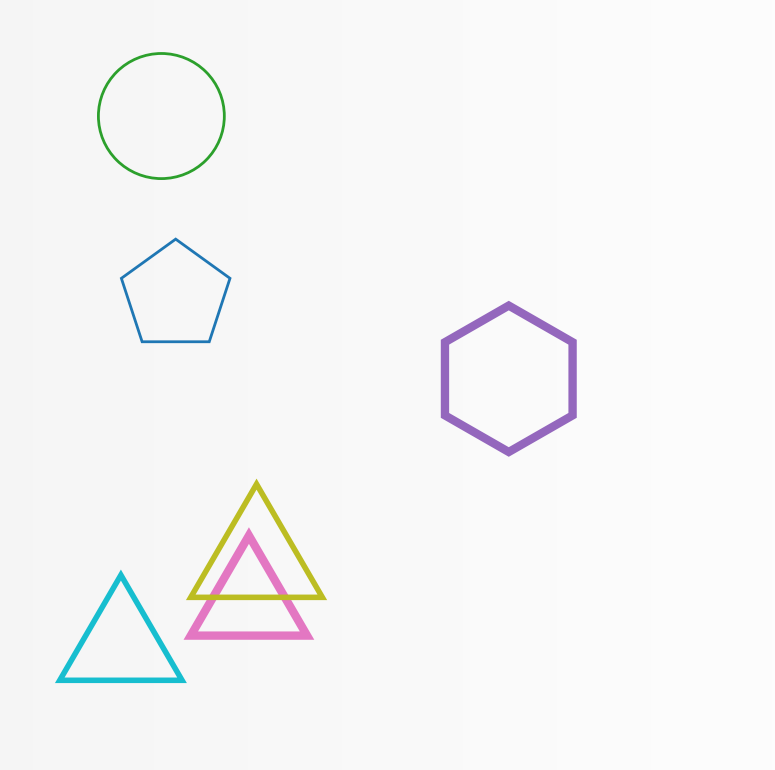[{"shape": "pentagon", "thickness": 1, "radius": 0.37, "center": [0.227, 0.616]}, {"shape": "circle", "thickness": 1, "radius": 0.41, "center": [0.208, 0.849]}, {"shape": "hexagon", "thickness": 3, "radius": 0.48, "center": [0.656, 0.508]}, {"shape": "triangle", "thickness": 3, "radius": 0.43, "center": [0.321, 0.218]}, {"shape": "triangle", "thickness": 2, "radius": 0.49, "center": [0.331, 0.273]}, {"shape": "triangle", "thickness": 2, "radius": 0.46, "center": [0.156, 0.162]}]